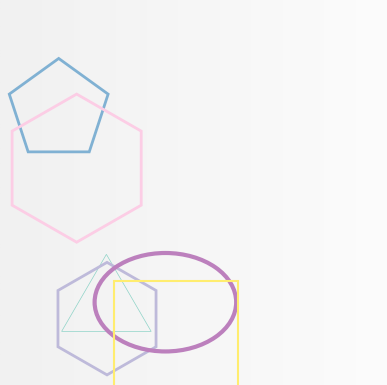[{"shape": "triangle", "thickness": 0.5, "radius": 0.67, "center": [0.275, 0.206]}, {"shape": "hexagon", "thickness": 2, "radius": 0.73, "center": [0.276, 0.172]}, {"shape": "pentagon", "thickness": 2, "radius": 0.67, "center": [0.151, 0.714]}, {"shape": "hexagon", "thickness": 2, "radius": 0.96, "center": [0.198, 0.563]}, {"shape": "oval", "thickness": 3, "radius": 0.91, "center": [0.427, 0.215]}, {"shape": "square", "thickness": 1.5, "radius": 0.8, "center": [0.454, 0.11]}]